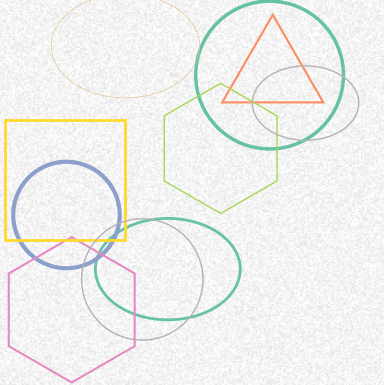[{"shape": "oval", "thickness": 2, "radius": 0.94, "center": [0.436, 0.301]}, {"shape": "circle", "thickness": 2.5, "radius": 0.96, "center": [0.7, 0.805]}, {"shape": "triangle", "thickness": 1.5, "radius": 0.76, "center": [0.708, 0.81]}, {"shape": "circle", "thickness": 3, "radius": 0.69, "center": [0.173, 0.442]}, {"shape": "hexagon", "thickness": 1.5, "radius": 0.94, "center": [0.186, 0.195]}, {"shape": "hexagon", "thickness": 1, "radius": 0.85, "center": [0.573, 0.615]}, {"shape": "square", "thickness": 2, "radius": 0.78, "center": [0.17, 0.534]}, {"shape": "oval", "thickness": 0.5, "radius": 0.96, "center": [0.326, 0.881]}, {"shape": "oval", "thickness": 1, "radius": 0.69, "center": [0.794, 0.732]}, {"shape": "circle", "thickness": 1, "radius": 0.79, "center": [0.37, 0.274]}]